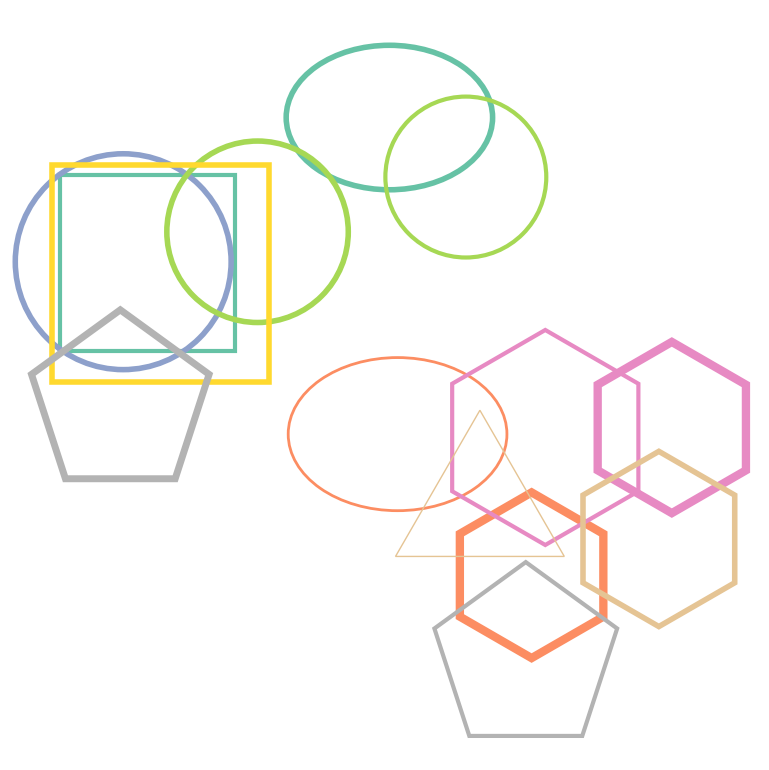[{"shape": "square", "thickness": 1.5, "radius": 0.57, "center": [0.191, 0.658]}, {"shape": "oval", "thickness": 2, "radius": 0.67, "center": [0.506, 0.847]}, {"shape": "oval", "thickness": 1, "radius": 0.71, "center": [0.516, 0.436]}, {"shape": "hexagon", "thickness": 3, "radius": 0.54, "center": [0.69, 0.253]}, {"shape": "circle", "thickness": 2, "radius": 0.7, "center": [0.16, 0.66]}, {"shape": "hexagon", "thickness": 3, "radius": 0.56, "center": [0.872, 0.445]}, {"shape": "hexagon", "thickness": 1.5, "radius": 0.7, "center": [0.708, 0.432]}, {"shape": "circle", "thickness": 2, "radius": 0.59, "center": [0.334, 0.699]}, {"shape": "circle", "thickness": 1.5, "radius": 0.52, "center": [0.605, 0.77]}, {"shape": "square", "thickness": 2, "radius": 0.7, "center": [0.208, 0.645]}, {"shape": "hexagon", "thickness": 2, "radius": 0.57, "center": [0.856, 0.3]}, {"shape": "triangle", "thickness": 0.5, "radius": 0.63, "center": [0.623, 0.341]}, {"shape": "pentagon", "thickness": 2.5, "radius": 0.61, "center": [0.156, 0.476]}, {"shape": "pentagon", "thickness": 1.5, "radius": 0.62, "center": [0.683, 0.145]}]